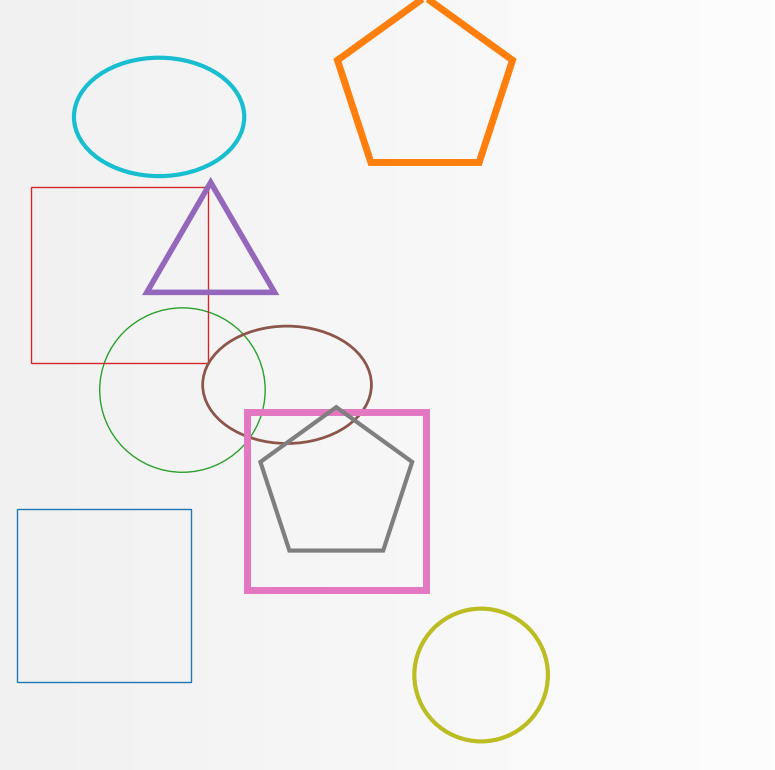[{"shape": "square", "thickness": 0.5, "radius": 0.56, "center": [0.134, 0.227]}, {"shape": "pentagon", "thickness": 2.5, "radius": 0.59, "center": [0.548, 0.885]}, {"shape": "circle", "thickness": 0.5, "radius": 0.53, "center": [0.235, 0.493]}, {"shape": "square", "thickness": 0.5, "radius": 0.57, "center": [0.154, 0.643]}, {"shape": "triangle", "thickness": 2, "radius": 0.48, "center": [0.272, 0.668]}, {"shape": "oval", "thickness": 1, "radius": 0.54, "center": [0.37, 0.5]}, {"shape": "square", "thickness": 2.5, "radius": 0.58, "center": [0.434, 0.35]}, {"shape": "pentagon", "thickness": 1.5, "radius": 0.51, "center": [0.434, 0.368]}, {"shape": "circle", "thickness": 1.5, "radius": 0.43, "center": [0.621, 0.123]}, {"shape": "oval", "thickness": 1.5, "radius": 0.55, "center": [0.205, 0.848]}]